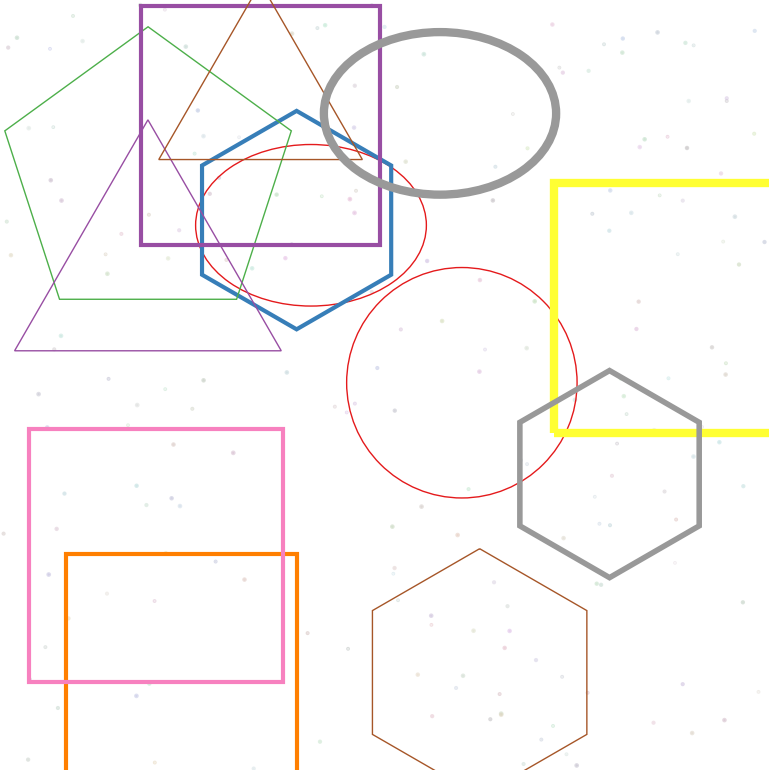[{"shape": "circle", "thickness": 0.5, "radius": 0.75, "center": [0.6, 0.503]}, {"shape": "oval", "thickness": 0.5, "radius": 0.75, "center": [0.404, 0.707]}, {"shape": "hexagon", "thickness": 1.5, "radius": 0.71, "center": [0.385, 0.714]}, {"shape": "pentagon", "thickness": 0.5, "radius": 0.98, "center": [0.192, 0.77]}, {"shape": "triangle", "thickness": 0.5, "radius": 1.0, "center": [0.192, 0.644]}, {"shape": "square", "thickness": 1.5, "radius": 0.78, "center": [0.339, 0.837]}, {"shape": "square", "thickness": 1.5, "radius": 0.75, "center": [0.236, 0.131]}, {"shape": "square", "thickness": 3, "radius": 0.81, "center": [0.881, 0.6]}, {"shape": "hexagon", "thickness": 0.5, "radius": 0.8, "center": [0.623, 0.127]}, {"shape": "triangle", "thickness": 0.5, "radius": 0.76, "center": [0.338, 0.869]}, {"shape": "square", "thickness": 1.5, "radius": 0.82, "center": [0.203, 0.279]}, {"shape": "oval", "thickness": 3, "radius": 0.75, "center": [0.571, 0.853]}, {"shape": "hexagon", "thickness": 2, "radius": 0.67, "center": [0.792, 0.384]}]